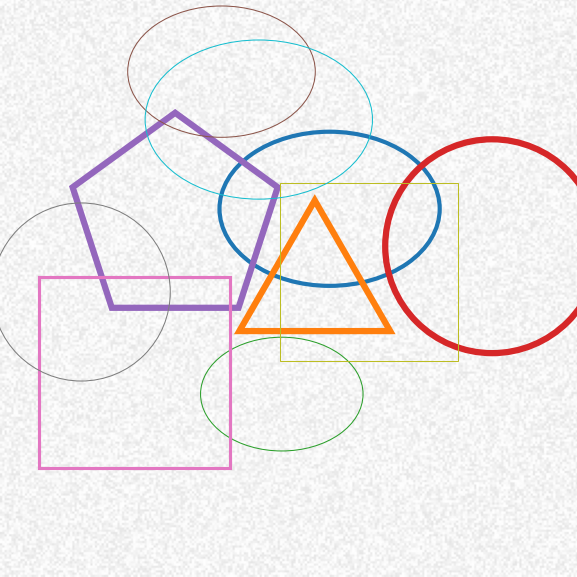[{"shape": "oval", "thickness": 2, "radius": 0.95, "center": [0.571, 0.638]}, {"shape": "triangle", "thickness": 3, "radius": 0.75, "center": [0.545, 0.501]}, {"shape": "oval", "thickness": 0.5, "radius": 0.7, "center": [0.488, 0.317]}, {"shape": "circle", "thickness": 3, "radius": 0.93, "center": [0.852, 0.573]}, {"shape": "pentagon", "thickness": 3, "radius": 0.93, "center": [0.303, 0.617]}, {"shape": "oval", "thickness": 0.5, "radius": 0.81, "center": [0.384, 0.875]}, {"shape": "square", "thickness": 1.5, "radius": 0.83, "center": [0.233, 0.355]}, {"shape": "circle", "thickness": 0.5, "radius": 0.77, "center": [0.141, 0.494]}, {"shape": "square", "thickness": 0.5, "radius": 0.77, "center": [0.639, 0.528]}, {"shape": "oval", "thickness": 0.5, "radius": 0.98, "center": [0.448, 0.792]}]